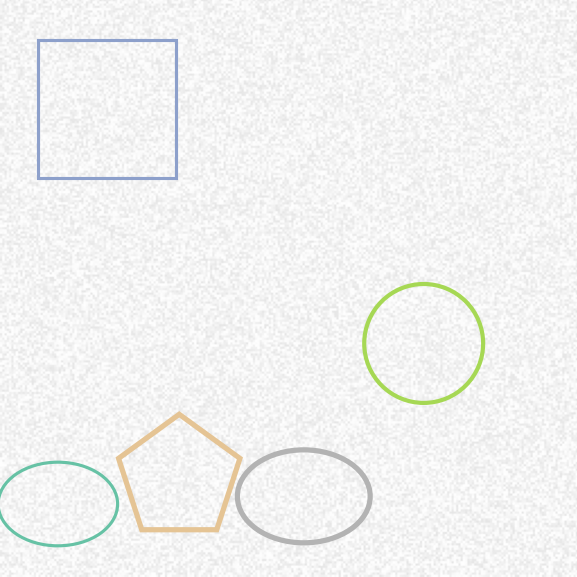[{"shape": "oval", "thickness": 1.5, "radius": 0.52, "center": [0.1, 0.126]}, {"shape": "square", "thickness": 1.5, "radius": 0.6, "center": [0.186, 0.81]}, {"shape": "circle", "thickness": 2, "radius": 0.51, "center": [0.734, 0.404]}, {"shape": "pentagon", "thickness": 2.5, "radius": 0.55, "center": [0.31, 0.171]}, {"shape": "oval", "thickness": 2.5, "radius": 0.57, "center": [0.526, 0.14]}]